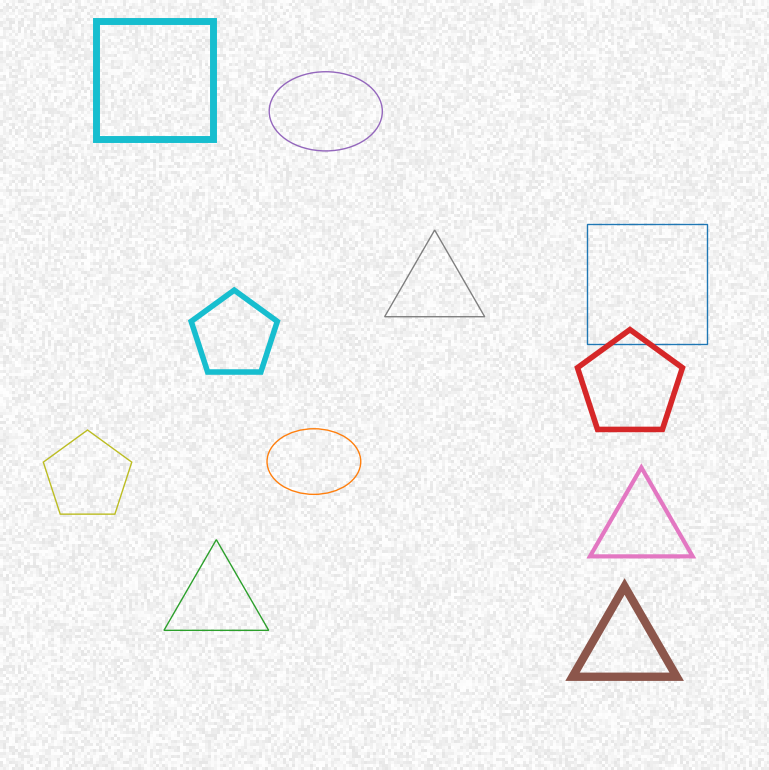[{"shape": "square", "thickness": 0.5, "radius": 0.39, "center": [0.84, 0.631]}, {"shape": "oval", "thickness": 0.5, "radius": 0.3, "center": [0.408, 0.401]}, {"shape": "triangle", "thickness": 0.5, "radius": 0.39, "center": [0.281, 0.221]}, {"shape": "pentagon", "thickness": 2, "radius": 0.36, "center": [0.818, 0.5]}, {"shape": "oval", "thickness": 0.5, "radius": 0.37, "center": [0.423, 0.855]}, {"shape": "triangle", "thickness": 3, "radius": 0.39, "center": [0.811, 0.16]}, {"shape": "triangle", "thickness": 1.5, "radius": 0.38, "center": [0.833, 0.316]}, {"shape": "triangle", "thickness": 0.5, "radius": 0.38, "center": [0.564, 0.626]}, {"shape": "pentagon", "thickness": 0.5, "radius": 0.3, "center": [0.114, 0.381]}, {"shape": "square", "thickness": 2.5, "radius": 0.38, "center": [0.201, 0.896]}, {"shape": "pentagon", "thickness": 2, "radius": 0.29, "center": [0.304, 0.564]}]